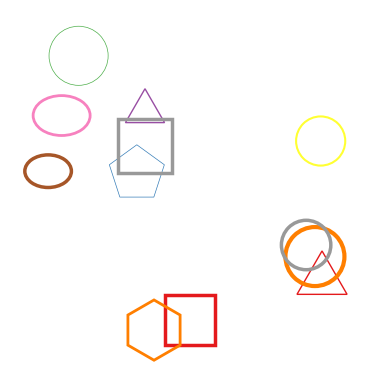[{"shape": "triangle", "thickness": 1, "radius": 0.38, "center": [0.836, 0.273]}, {"shape": "square", "thickness": 2.5, "radius": 0.32, "center": [0.492, 0.168]}, {"shape": "pentagon", "thickness": 0.5, "radius": 0.38, "center": [0.355, 0.549]}, {"shape": "circle", "thickness": 0.5, "radius": 0.38, "center": [0.204, 0.855]}, {"shape": "triangle", "thickness": 1, "radius": 0.29, "center": [0.377, 0.711]}, {"shape": "circle", "thickness": 3, "radius": 0.38, "center": [0.818, 0.334]}, {"shape": "hexagon", "thickness": 2, "radius": 0.39, "center": [0.4, 0.143]}, {"shape": "circle", "thickness": 1.5, "radius": 0.32, "center": [0.833, 0.634]}, {"shape": "oval", "thickness": 2.5, "radius": 0.3, "center": [0.125, 0.555]}, {"shape": "oval", "thickness": 2, "radius": 0.37, "center": [0.16, 0.7]}, {"shape": "circle", "thickness": 2.5, "radius": 0.32, "center": [0.795, 0.364]}, {"shape": "square", "thickness": 2.5, "radius": 0.35, "center": [0.378, 0.62]}]